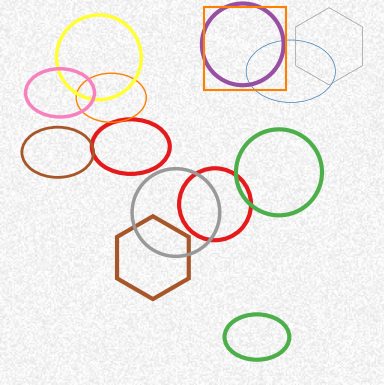[{"shape": "oval", "thickness": 3, "radius": 0.51, "center": [0.34, 0.619]}, {"shape": "circle", "thickness": 3, "radius": 0.47, "center": [0.559, 0.469]}, {"shape": "oval", "thickness": 0.5, "radius": 0.58, "center": [0.755, 0.815]}, {"shape": "oval", "thickness": 3, "radius": 0.42, "center": [0.667, 0.125]}, {"shape": "circle", "thickness": 3, "radius": 0.56, "center": [0.725, 0.552]}, {"shape": "circle", "thickness": 3, "radius": 0.53, "center": [0.631, 0.885]}, {"shape": "square", "thickness": 1.5, "radius": 0.54, "center": [0.636, 0.875]}, {"shape": "oval", "thickness": 1, "radius": 0.46, "center": [0.289, 0.746]}, {"shape": "circle", "thickness": 2.5, "radius": 0.55, "center": [0.257, 0.851]}, {"shape": "oval", "thickness": 2, "radius": 0.47, "center": [0.15, 0.604]}, {"shape": "hexagon", "thickness": 3, "radius": 0.54, "center": [0.397, 0.331]}, {"shape": "oval", "thickness": 2.5, "radius": 0.45, "center": [0.156, 0.759]}, {"shape": "circle", "thickness": 2.5, "radius": 0.57, "center": [0.457, 0.448]}, {"shape": "hexagon", "thickness": 0.5, "radius": 0.5, "center": [0.855, 0.88]}]